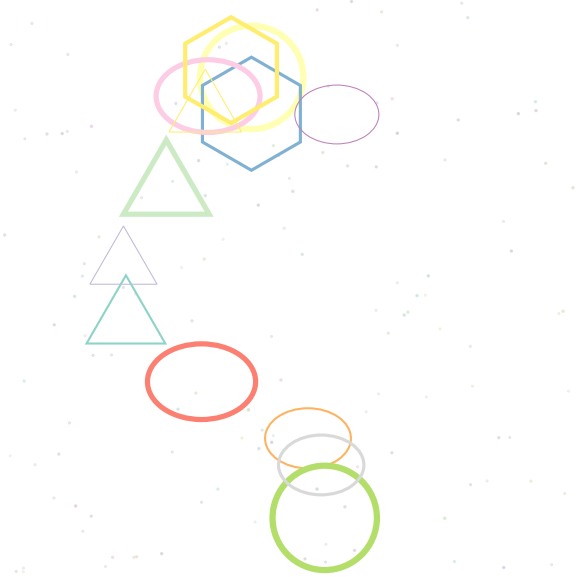[{"shape": "triangle", "thickness": 1, "radius": 0.39, "center": [0.218, 0.444]}, {"shape": "circle", "thickness": 3, "radius": 0.45, "center": [0.436, 0.865]}, {"shape": "triangle", "thickness": 0.5, "radius": 0.34, "center": [0.214, 0.541]}, {"shape": "oval", "thickness": 2.5, "radius": 0.47, "center": [0.349, 0.338]}, {"shape": "hexagon", "thickness": 1.5, "radius": 0.49, "center": [0.435, 0.802]}, {"shape": "oval", "thickness": 1, "radius": 0.37, "center": [0.533, 0.24]}, {"shape": "circle", "thickness": 3, "radius": 0.45, "center": [0.562, 0.102]}, {"shape": "oval", "thickness": 2.5, "radius": 0.45, "center": [0.36, 0.833]}, {"shape": "oval", "thickness": 1.5, "radius": 0.37, "center": [0.556, 0.194]}, {"shape": "oval", "thickness": 0.5, "radius": 0.36, "center": [0.583, 0.801]}, {"shape": "triangle", "thickness": 2.5, "radius": 0.43, "center": [0.288, 0.671]}, {"shape": "triangle", "thickness": 0.5, "radius": 0.36, "center": [0.355, 0.807]}, {"shape": "hexagon", "thickness": 2, "radius": 0.46, "center": [0.4, 0.878]}]